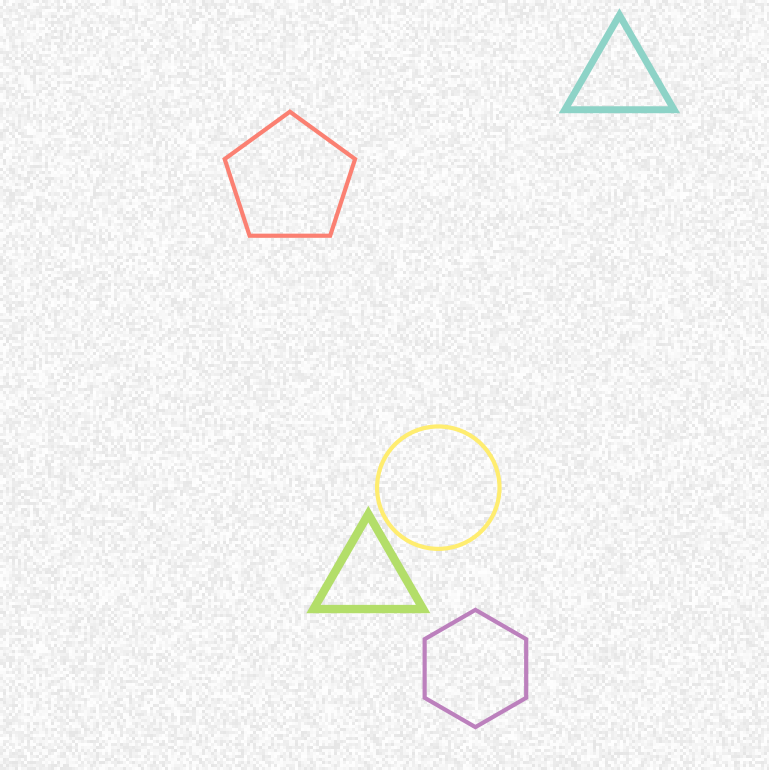[{"shape": "triangle", "thickness": 2.5, "radius": 0.41, "center": [0.804, 0.898]}, {"shape": "pentagon", "thickness": 1.5, "radius": 0.45, "center": [0.376, 0.766]}, {"shape": "triangle", "thickness": 3, "radius": 0.41, "center": [0.478, 0.25]}, {"shape": "hexagon", "thickness": 1.5, "radius": 0.38, "center": [0.617, 0.132]}, {"shape": "circle", "thickness": 1.5, "radius": 0.4, "center": [0.569, 0.367]}]